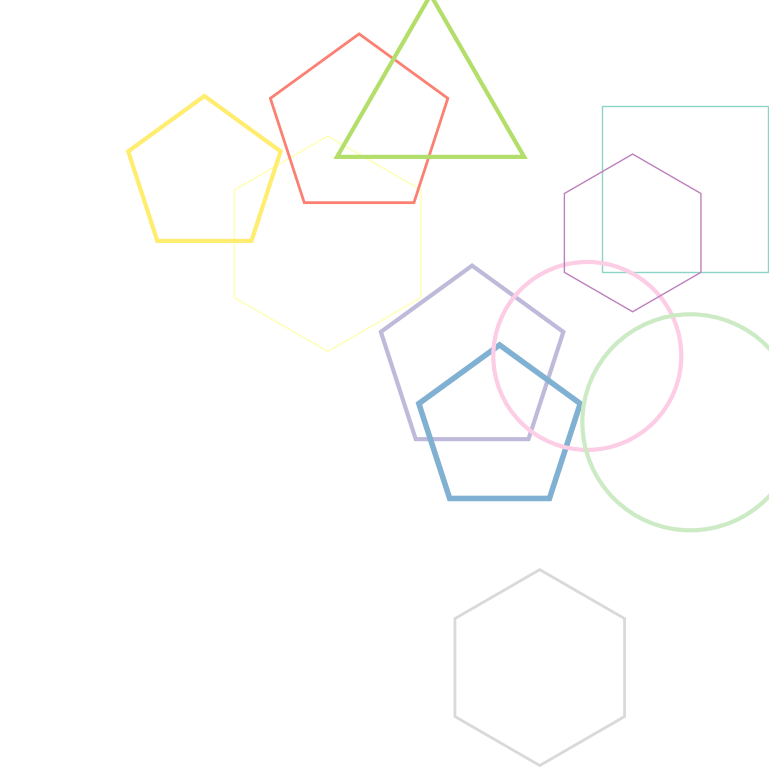[{"shape": "square", "thickness": 0.5, "radius": 0.54, "center": [0.89, 0.754]}, {"shape": "hexagon", "thickness": 0.5, "radius": 0.7, "center": [0.426, 0.683]}, {"shape": "pentagon", "thickness": 1.5, "radius": 0.62, "center": [0.613, 0.53]}, {"shape": "pentagon", "thickness": 1, "radius": 0.61, "center": [0.466, 0.835]}, {"shape": "pentagon", "thickness": 2, "radius": 0.55, "center": [0.649, 0.442]}, {"shape": "triangle", "thickness": 1.5, "radius": 0.7, "center": [0.559, 0.866]}, {"shape": "circle", "thickness": 1.5, "radius": 0.61, "center": [0.763, 0.538]}, {"shape": "hexagon", "thickness": 1, "radius": 0.64, "center": [0.701, 0.133]}, {"shape": "hexagon", "thickness": 0.5, "radius": 0.51, "center": [0.822, 0.698]}, {"shape": "circle", "thickness": 1.5, "radius": 0.7, "center": [0.897, 0.452]}, {"shape": "pentagon", "thickness": 1.5, "radius": 0.52, "center": [0.265, 0.771]}]